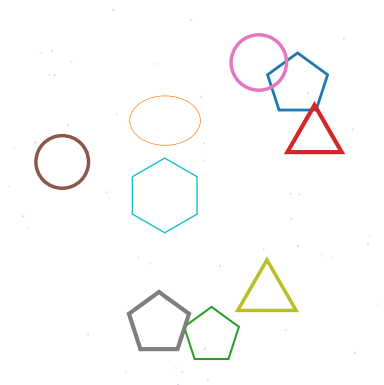[{"shape": "pentagon", "thickness": 2, "radius": 0.41, "center": [0.773, 0.781]}, {"shape": "oval", "thickness": 0.5, "radius": 0.46, "center": [0.429, 0.687]}, {"shape": "pentagon", "thickness": 1.5, "radius": 0.37, "center": [0.549, 0.128]}, {"shape": "triangle", "thickness": 3, "radius": 0.41, "center": [0.817, 0.646]}, {"shape": "circle", "thickness": 2.5, "radius": 0.34, "center": [0.162, 0.579]}, {"shape": "circle", "thickness": 2.5, "radius": 0.36, "center": [0.672, 0.838]}, {"shape": "pentagon", "thickness": 3, "radius": 0.41, "center": [0.413, 0.16]}, {"shape": "triangle", "thickness": 2.5, "radius": 0.44, "center": [0.693, 0.237]}, {"shape": "hexagon", "thickness": 1, "radius": 0.48, "center": [0.428, 0.492]}]